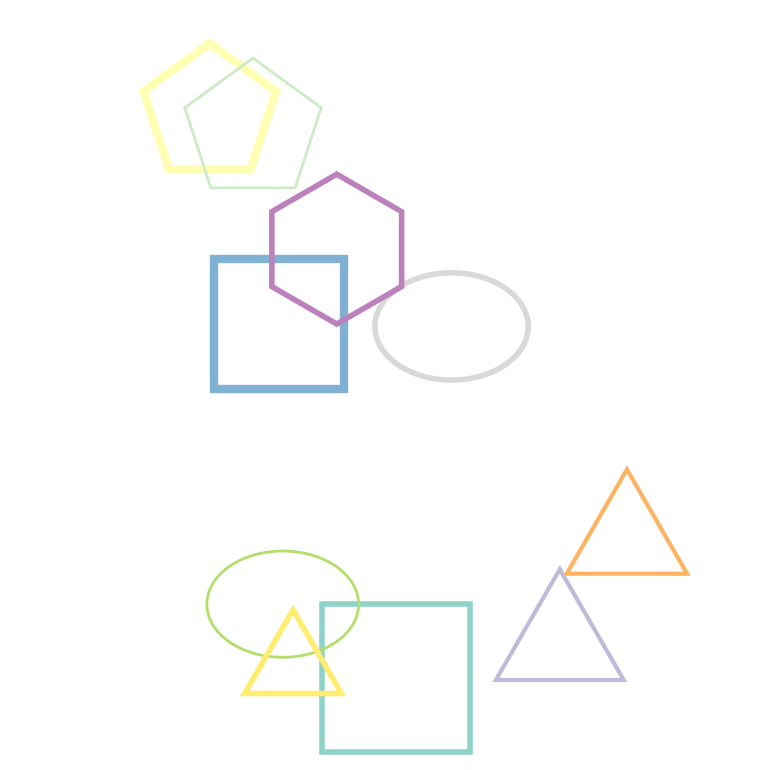[{"shape": "square", "thickness": 2, "radius": 0.48, "center": [0.515, 0.12]}, {"shape": "pentagon", "thickness": 3, "radius": 0.45, "center": [0.272, 0.853]}, {"shape": "triangle", "thickness": 1.5, "radius": 0.48, "center": [0.727, 0.165]}, {"shape": "square", "thickness": 3, "radius": 0.42, "center": [0.362, 0.579]}, {"shape": "triangle", "thickness": 1.5, "radius": 0.45, "center": [0.814, 0.3]}, {"shape": "oval", "thickness": 1, "radius": 0.49, "center": [0.367, 0.215]}, {"shape": "oval", "thickness": 2, "radius": 0.5, "center": [0.586, 0.576]}, {"shape": "hexagon", "thickness": 2, "radius": 0.49, "center": [0.437, 0.676]}, {"shape": "pentagon", "thickness": 1, "radius": 0.47, "center": [0.329, 0.831]}, {"shape": "triangle", "thickness": 2, "radius": 0.36, "center": [0.381, 0.136]}]